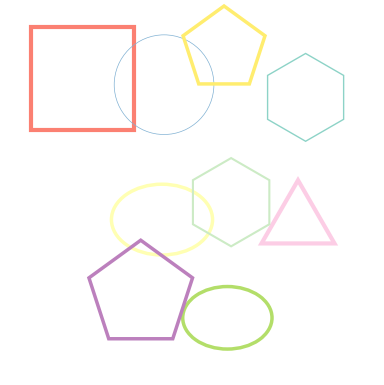[{"shape": "hexagon", "thickness": 1, "radius": 0.57, "center": [0.794, 0.747]}, {"shape": "oval", "thickness": 2.5, "radius": 0.66, "center": [0.421, 0.43]}, {"shape": "square", "thickness": 3, "radius": 0.67, "center": [0.214, 0.796]}, {"shape": "circle", "thickness": 0.5, "radius": 0.65, "center": [0.426, 0.78]}, {"shape": "oval", "thickness": 2.5, "radius": 0.58, "center": [0.591, 0.175]}, {"shape": "triangle", "thickness": 3, "radius": 0.55, "center": [0.774, 0.422]}, {"shape": "pentagon", "thickness": 2.5, "radius": 0.71, "center": [0.366, 0.235]}, {"shape": "hexagon", "thickness": 1.5, "radius": 0.57, "center": [0.6, 0.475]}, {"shape": "pentagon", "thickness": 2.5, "radius": 0.56, "center": [0.582, 0.873]}]